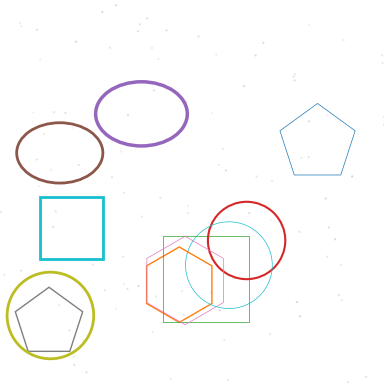[{"shape": "pentagon", "thickness": 0.5, "radius": 0.51, "center": [0.825, 0.629]}, {"shape": "hexagon", "thickness": 1, "radius": 0.49, "center": [0.466, 0.261]}, {"shape": "square", "thickness": 0.5, "radius": 0.56, "center": [0.535, 0.276]}, {"shape": "circle", "thickness": 1.5, "radius": 0.5, "center": [0.641, 0.375]}, {"shape": "oval", "thickness": 2.5, "radius": 0.6, "center": [0.367, 0.704]}, {"shape": "oval", "thickness": 2, "radius": 0.56, "center": [0.155, 0.603]}, {"shape": "hexagon", "thickness": 0.5, "radius": 0.57, "center": [0.481, 0.271]}, {"shape": "pentagon", "thickness": 1, "radius": 0.46, "center": [0.127, 0.162]}, {"shape": "circle", "thickness": 2, "radius": 0.56, "center": [0.131, 0.181]}, {"shape": "square", "thickness": 2, "radius": 0.41, "center": [0.186, 0.408]}, {"shape": "circle", "thickness": 0.5, "radius": 0.56, "center": [0.595, 0.311]}]